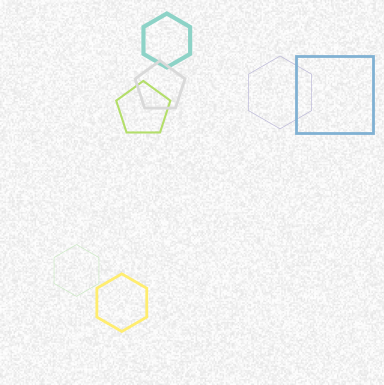[{"shape": "hexagon", "thickness": 3, "radius": 0.35, "center": [0.433, 0.895]}, {"shape": "hexagon", "thickness": 0.5, "radius": 0.47, "center": [0.727, 0.76]}, {"shape": "square", "thickness": 2, "radius": 0.5, "center": [0.869, 0.755]}, {"shape": "pentagon", "thickness": 1.5, "radius": 0.37, "center": [0.372, 0.716]}, {"shape": "pentagon", "thickness": 2, "radius": 0.34, "center": [0.416, 0.774]}, {"shape": "hexagon", "thickness": 0.5, "radius": 0.34, "center": [0.199, 0.297]}, {"shape": "hexagon", "thickness": 2, "radius": 0.37, "center": [0.316, 0.214]}]